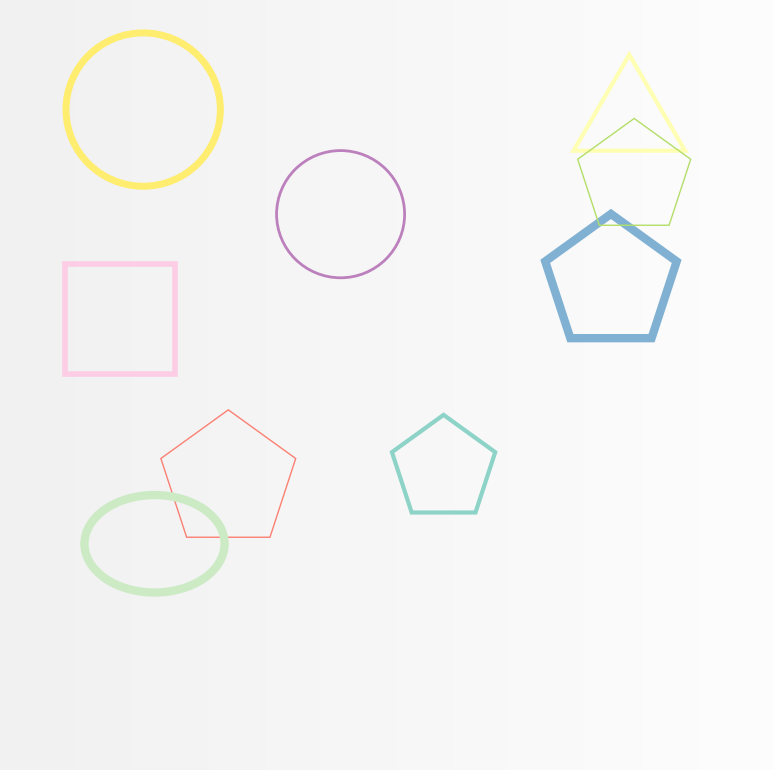[{"shape": "pentagon", "thickness": 1.5, "radius": 0.35, "center": [0.572, 0.391]}, {"shape": "triangle", "thickness": 1.5, "radius": 0.42, "center": [0.812, 0.846]}, {"shape": "pentagon", "thickness": 0.5, "radius": 0.46, "center": [0.295, 0.376]}, {"shape": "pentagon", "thickness": 3, "radius": 0.45, "center": [0.788, 0.633]}, {"shape": "pentagon", "thickness": 0.5, "radius": 0.38, "center": [0.818, 0.769]}, {"shape": "square", "thickness": 2, "radius": 0.36, "center": [0.155, 0.585]}, {"shape": "circle", "thickness": 1, "radius": 0.41, "center": [0.439, 0.722]}, {"shape": "oval", "thickness": 3, "radius": 0.45, "center": [0.199, 0.294]}, {"shape": "circle", "thickness": 2.5, "radius": 0.5, "center": [0.185, 0.858]}]